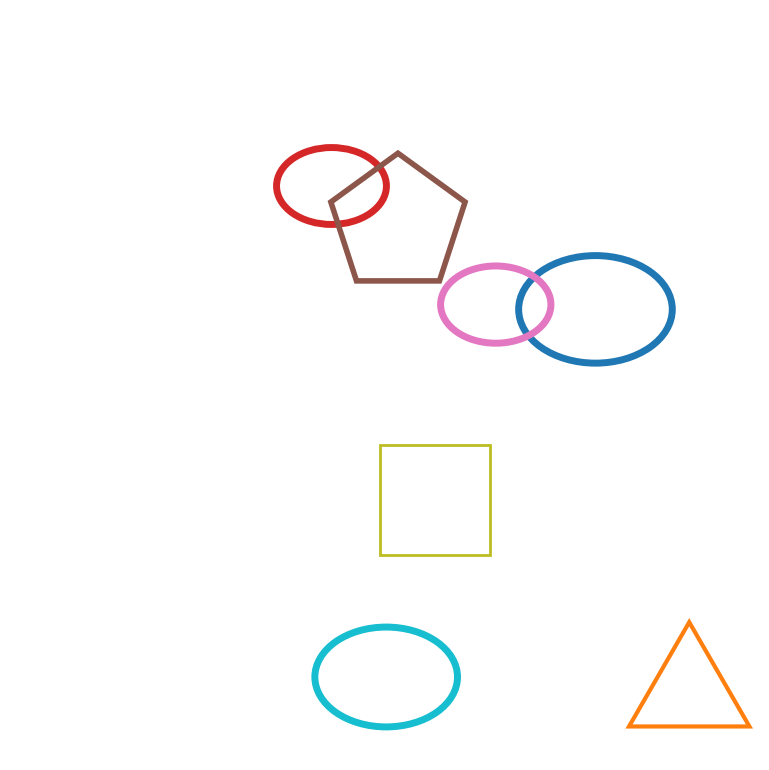[{"shape": "oval", "thickness": 2.5, "radius": 0.5, "center": [0.773, 0.598]}, {"shape": "triangle", "thickness": 1.5, "radius": 0.45, "center": [0.895, 0.102]}, {"shape": "oval", "thickness": 2.5, "radius": 0.36, "center": [0.431, 0.758]}, {"shape": "pentagon", "thickness": 2, "radius": 0.46, "center": [0.517, 0.709]}, {"shape": "oval", "thickness": 2.5, "radius": 0.36, "center": [0.644, 0.604]}, {"shape": "square", "thickness": 1, "radius": 0.36, "center": [0.565, 0.35]}, {"shape": "oval", "thickness": 2.5, "radius": 0.46, "center": [0.502, 0.121]}]